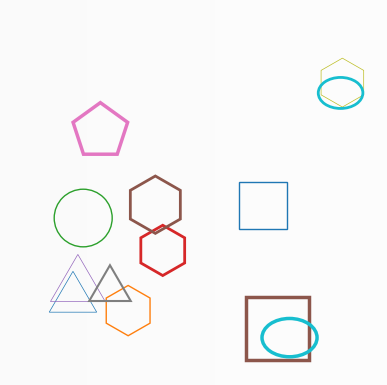[{"shape": "triangle", "thickness": 0.5, "radius": 0.35, "center": [0.188, 0.225]}, {"shape": "square", "thickness": 1, "radius": 0.3, "center": [0.679, 0.465]}, {"shape": "hexagon", "thickness": 1, "radius": 0.33, "center": [0.331, 0.193]}, {"shape": "circle", "thickness": 1, "radius": 0.37, "center": [0.215, 0.434]}, {"shape": "hexagon", "thickness": 2, "radius": 0.33, "center": [0.42, 0.35]}, {"shape": "triangle", "thickness": 0.5, "radius": 0.41, "center": [0.201, 0.258]}, {"shape": "square", "thickness": 2.5, "radius": 0.41, "center": [0.716, 0.147]}, {"shape": "hexagon", "thickness": 2, "radius": 0.37, "center": [0.401, 0.468]}, {"shape": "pentagon", "thickness": 2.5, "radius": 0.37, "center": [0.259, 0.659]}, {"shape": "triangle", "thickness": 1.5, "radius": 0.31, "center": [0.284, 0.249]}, {"shape": "hexagon", "thickness": 0.5, "radius": 0.32, "center": [0.884, 0.785]}, {"shape": "oval", "thickness": 2.5, "radius": 0.36, "center": [0.747, 0.123]}, {"shape": "oval", "thickness": 2, "radius": 0.29, "center": [0.879, 0.759]}]